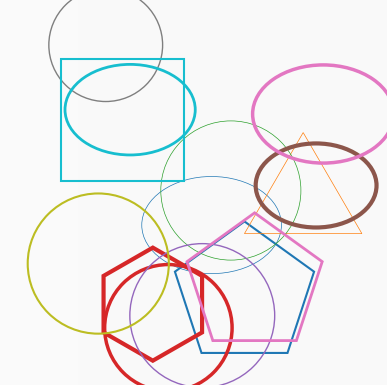[{"shape": "pentagon", "thickness": 1.5, "radius": 0.94, "center": [0.631, 0.236]}, {"shape": "oval", "thickness": 0.5, "radius": 0.9, "center": [0.546, 0.415]}, {"shape": "triangle", "thickness": 0.5, "radius": 0.87, "center": [0.782, 0.481]}, {"shape": "circle", "thickness": 0.5, "radius": 0.9, "center": [0.596, 0.505]}, {"shape": "hexagon", "thickness": 3, "radius": 0.73, "center": [0.394, 0.21]}, {"shape": "circle", "thickness": 2.5, "radius": 0.82, "center": [0.435, 0.148]}, {"shape": "circle", "thickness": 1, "radius": 0.93, "center": [0.522, 0.18]}, {"shape": "oval", "thickness": 3, "radius": 0.78, "center": [0.816, 0.518]}, {"shape": "pentagon", "thickness": 2, "radius": 0.92, "center": [0.657, 0.264]}, {"shape": "oval", "thickness": 2.5, "radius": 0.91, "center": [0.834, 0.704]}, {"shape": "circle", "thickness": 1, "radius": 0.73, "center": [0.273, 0.883]}, {"shape": "circle", "thickness": 1.5, "radius": 0.91, "center": [0.254, 0.315]}, {"shape": "square", "thickness": 1.5, "radius": 0.79, "center": [0.316, 0.689]}, {"shape": "oval", "thickness": 2, "radius": 0.84, "center": [0.336, 0.715]}]